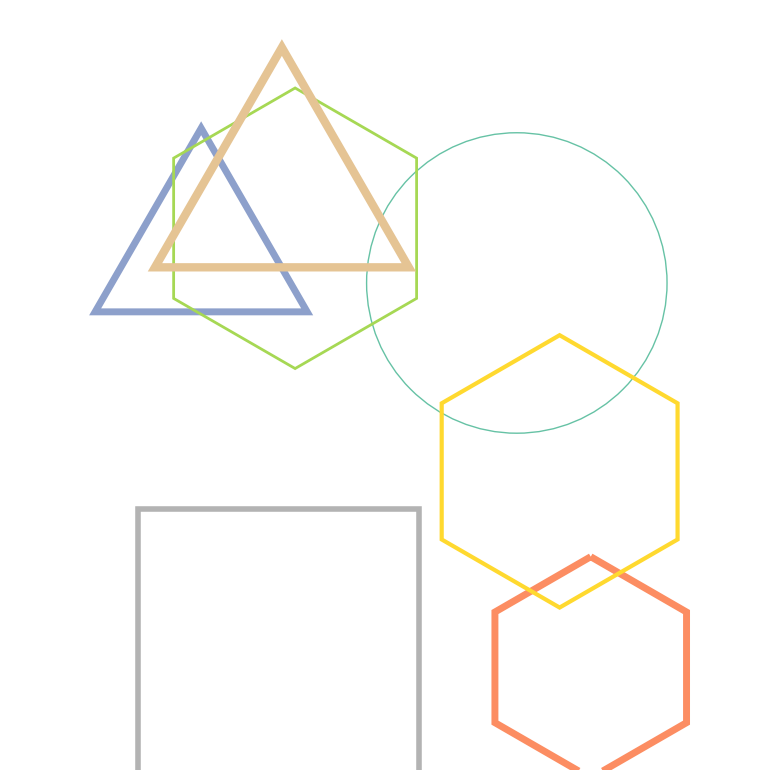[{"shape": "circle", "thickness": 0.5, "radius": 0.98, "center": [0.671, 0.632]}, {"shape": "hexagon", "thickness": 2.5, "radius": 0.72, "center": [0.767, 0.133]}, {"shape": "triangle", "thickness": 2.5, "radius": 0.79, "center": [0.261, 0.674]}, {"shape": "hexagon", "thickness": 1, "radius": 0.91, "center": [0.383, 0.704]}, {"shape": "hexagon", "thickness": 1.5, "radius": 0.88, "center": [0.727, 0.388]}, {"shape": "triangle", "thickness": 3, "radius": 0.95, "center": [0.366, 0.748]}, {"shape": "square", "thickness": 2, "radius": 0.91, "center": [0.362, 0.157]}]